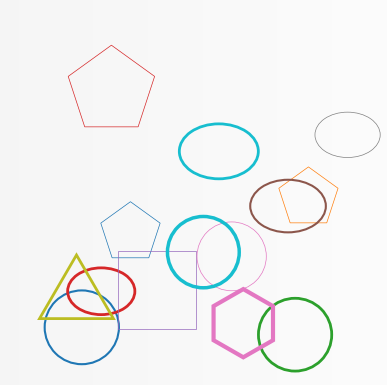[{"shape": "circle", "thickness": 1.5, "radius": 0.48, "center": [0.211, 0.15]}, {"shape": "pentagon", "thickness": 0.5, "radius": 0.4, "center": [0.337, 0.396]}, {"shape": "pentagon", "thickness": 0.5, "radius": 0.4, "center": [0.796, 0.486]}, {"shape": "circle", "thickness": 2, "radius": 0.47, "center": [0.762, 0.131]}, {"shape": "oval", "thickness": 2, "radius": 0.43, "center": [0.261, 0.244]}, {"shape": "pentagon", "thickness": 0.5, "radius": 0.59, "center": [0.287, 0.765]}, {"shape": "square", "thickness": 0.5, "radius": 0.51, "center": [0.405, 0.246]}, {"shape": "oval", "thickness": 1.5, "radius": 0.49, "center": [0.743, 0.465]}, {"shape": "hexagon", "thickness": 3, "radius": 0.44, "center": [0.628, 0.161]}, {"shape": "circle", "thickness": 0.5, "radius": 0.45, "center": [0.598, 0.334]}, {"shape": "oval", "thickness": 0.5, "radius": 0.42, "center": [0.897, 0.65]}, {"shape": "triangle", "thickness": 2, "radius": 0.55, "center": [0.197, 0.227]}, {"shape": "oval", "thickness": 2, "radius": 0.51, "center": [0.565, 0.607]}, {"shape": "circle", "thickness": 2.5, "radius": 0.46, "center": [0.525, 0.345]}]